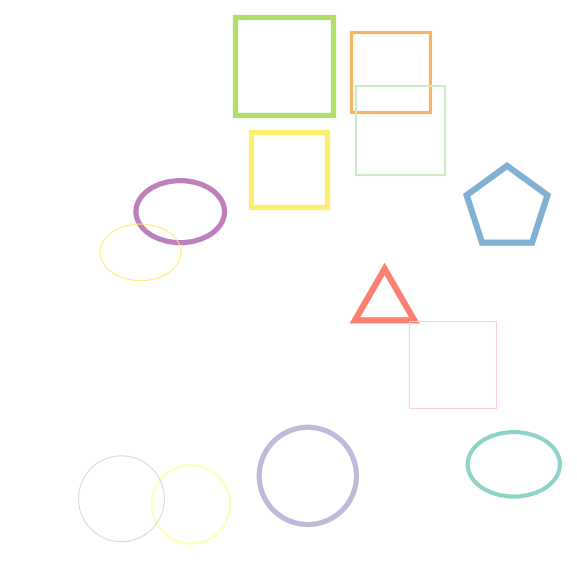[{"shape": "oval", "thickness": 2, "radius": 0.4, "center": [0.89, 0.195]}, {"shape": "circle", "thickness": 1, "radius": 0.34, "center": [0.331, 0.126]}, {"shape": "circle", "thickness": 2.5, "radius": 0.42, "center": [0.533, 0.175]}, {"shape": "triangle", "thickness": 3, "radius": 0.3, "center": [0.666, 0.474]}, {"shape": "pentagon", "thickness": 3, "radius": 0.37, "center": [0.878, 0.638]}, {"shape": "square", "thickness": 1.5, "radius": 0.34, "center": [0.676, 0.874]}, {"shape": "square", "thickness": 2.5, "radius": 0.42, "center": [0.492, 0.885]}, {"shape": "square", "thickness": 0.5, "radius": 0.38, "center": [0.784, 0.367]}, {"shape": "circle", "thickness": 0.5, "radius": 0.37, "center": [0.21, 0.135]}, {"shape": "oval", "thickness": 2.5, "radius": 0.38, "center": [0.312, 0.633]}, {"shape": "square", "thickness": 1, "radius": 0.38, "center": [0.694, 0.773]}, {"shape": "oval", "thickness": 0.5, "radius": 0.35, "center": [0.243, 0.562]}, {"shape": "square", "thickness": 2.5, "radius": 0.33, "center": [0.501, 0.706]}]